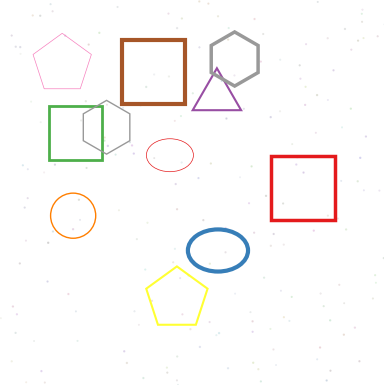[{"shape": "oval", "thickness": 0.5, "radius": 0.31, "center": [0.441, 0.597]}, {"shape": "square", "thickness": 2.5, "radius": 0.42, "center": [0.787, 0.511]}, {"shape": "oval", "thickness": 3, "radius": 0.39, "center": [0.566, 0.349]}, {"shape": "square", "thickness": 2, "radius": 0.35, "center": [0.196, 0.654]}, {"shape": "triangle", "thickness": 1.5, "radius": 0.36, "center": [0.563, 0.75]}, {"shape": "circle", "thickness": 1, "radius": 0.29, "center": [0.19, 0.44]}, {"shape": "pentagon", "thickness": 1.5, "radius": 0.42, "center": [0.459, 0.224]}, {"shape": "square", "thickness": 3, "radius": 0.41, "center": [0.399, 0.813]}, {"shape": "pentagon", "thickness": 0.5, "radius": 0.4, "center": [0.162, 0.834]}, {"shape": "hexagon", "thickness": 1, "radius": 0.35, "center": [0.277, 0.669]}, {"shape": "hexagon", "thickness": 2.5, "radius": 0.35, "center": [0.61, 0.847]}]